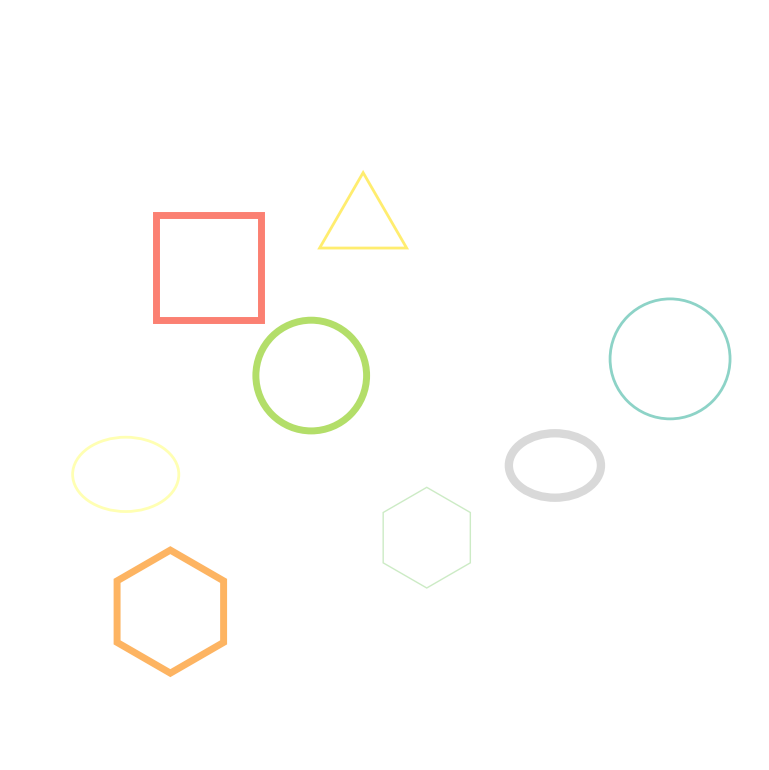[{"shape": "circle", "thickness": 1, "radius": 0.39, "center": [0.87, 0.534]}, {"shape": "oval", "thickness": 1, "radius": 0.34, "center": [0.163, 0.384]}, {"shape": "square", "thickness": 2.5, "radius": 0.34, "center": [0.271, 0.653]}, {"shape": "hexagon", "thickness": 2.5, "radius": 0.4, "center": [0.221, 0.206]}, {"shape": "circle", "thickness": 2.5, "radius": 0.36, "center": [0.404, 0.512]}, {"shape": "oval", "thickness": 3, "radius": 0.3, "center": [0.721, 0.395]}, {"shape": "hexagon", "thickness": 0.5, "radius": 0.33, "center": [0.554, 0.302]}, {"shape": "triangle", "thickness": 1, "radius": 0.33, "center": [0.472, 0.71]}]